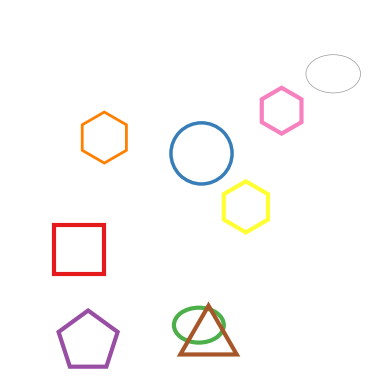[{"shape": "square", "thickness": 3, "radius": 0.32, "center": [0.205, 0.352]}, {"shape": "circle", "thickness": 2.5, "radius": 0.4, "center": [0.523, 0.602]}, {"shape": "oval", "thickness": 3, "radius": 0.32, "center": [0.517, 0.155]}, {"shape": "pentagon", "thickness": 3, "radius": 0.4, "center": [0.229, 0.113]}, {"shape": "hexagon", "thickness": 2, "radius": 0.33, "center": [0.271, 0.643]}, {"shape": "hexagon", "thickness": 3, "radius": 0.33, "center": [0.639, 0.463]}, {"shape": "triangle", "thickness": 3, "radius": 0.42, "center": [0.542, 0.122]}, {"shape": "hexagon", "thickness": 3, "radius": 0.3, "center": [0.732, 0.712]}, {"shape": "oval", "thickness": 0.5, "radius": 0.35, "center": [0.866, 0.808]}]